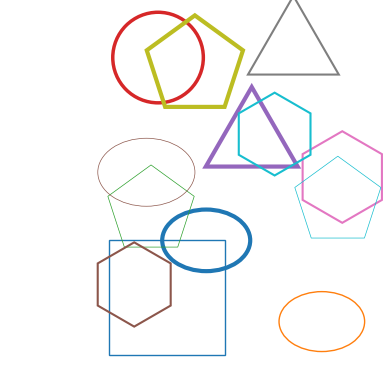[{"shape": "oval", "thickness": 3, "radius": 0.57, "center": [0.536, 0.376]}, {"shape": "square", "thickness": 1, "radius": 0.75, "center": [0.434, 0.227]}, {"shape": "oval", "thickness": 1, "radius": 0.56, "center": [0.836, 0.165]}, {"shape": "pentagon", "thickness": 0.5, "radius": 0.59, "center": [0.392, 0.454]}, {"shape": "circle", "thickness": 2.5, "radius": 0.59, "center": [0.411, 0.851]}, {"shape": "triangle", "thickness": 3, "radius": 0.69, "center": [0.654, 0.636]}, {"shape": "hexagon", "thickness": 1.5, "radius": 0.55, "center": [0.349, 0.261]}, {"shape": "oval", "thickness": 0.5, "radius": 0.63, "center": [0.38, 0.553]}, {"shape": "hexagon", "thickness": 1.5, "radius": 0.59, "center": [0.889, 0.54]}, {"shape": "triangle", "thickness": 1.5, "radius": 0.68, "center": [0.762, 0.874]}, {"shape": "pentagon", "thickness": 3, "radius": 0.66, "center": [0.506, 0.829]}, {"shape": "hexagon", "thickness": 1.5, "radius": 0.54, "center": [0.713, 0.652]}, {"shape": "pentagon", "thickness": 0.5, "radius": 0.59, "center": [0.877, 0.477]}]